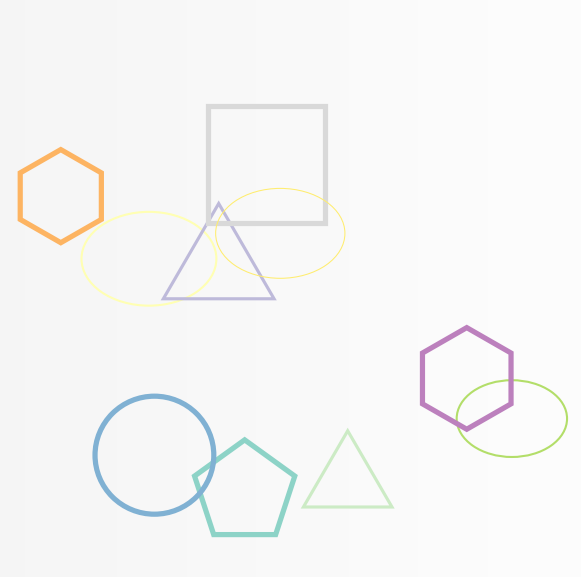[{"shape": "pentagon", "thickness": 2.5, "radius": 0.45, "center": [0.421, 0.147]}, {"shape": "oval", "thickness": 1, "radius": 0.58, "center": [0.256, 0.551]}, {"shape": "triangle", "thickness": 1.5, "radius": 0.55, "center": [0.376, 0.537]}, {"shape": "circle", "thickness": 2.5, "radius": 0.51, "center": [0.266, 0.211]}, {"shape": "hexagon", "thickness": 2.5, "radius": 0.4, "center": [0.105, 0.659]}, {"shape": "oval", "thickness": 1, "radius": 0.47, "center": [0.881, 0.274]}, {"shape": "square", "thickness": 2.5, "radius": 0.51, "center": [0.458, 0.715]}, {"shape": "hexagon", "thickness": 2.5, "radius": 0.44, "center": [0.803, 0.344]}, {"shape": "triangle", "thickness": 1.5, "radius": 0.44, "center": [0.598, 0.165]}, {"shape": "oval", "thickness": 0.5, "radius": 0.56, "center": [0.482, 0.595]}]